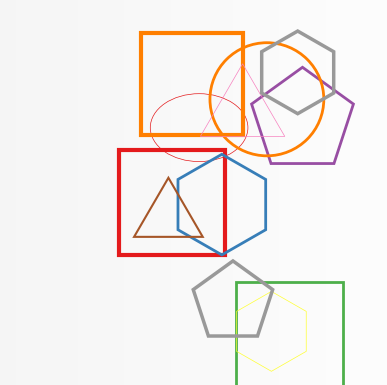[{"shape": "oval", "thickness": 0.5, "radius": 0.63, "center": [0.514, 0.668]}, {"shape": "square", "thickness": 3, "radius": 0.68, "center": [0.443, 0.474]}, {"shape": "hexagon", "thickness": 2, "radius": 0.65, "center": [0.572, 0.469]}, {"shape": "square", "thickness": 2, "radius": 0.69, "center": [0.747, 0.13]}, {"shape": "pentagon", "thickness": 2, "radius": 0.69, "center": [0.781, 0.687]}, {"shape": "circle", "thickness": 2, "radius": 0.73, "center": [0.689, 0.742]}, {"shape": "square", "thickness": 3, "radius": 0.66, "center": [0.495, 0.782]}, {"shape": "hexagon", "thickness": 0.5, "radius": 0.52, "center": [0.7, 0.139]}, {"shape": "triangle", "thickness": 1.5, "radius": 0.51, "center": [0.435, 0.436]}, {"shape": "triangle", "thickness": 0.5, "radius": 0.63, "center": [0.626, 0.709]}, {"shape": "pentagon", "thickness": 2.5, "radius": 0.54, "center": [0.601, 0.214]}, {"shape": "hexagon", "thickness": 2.5, "radius": 0.54, "center": [0.768, 0.812]}]